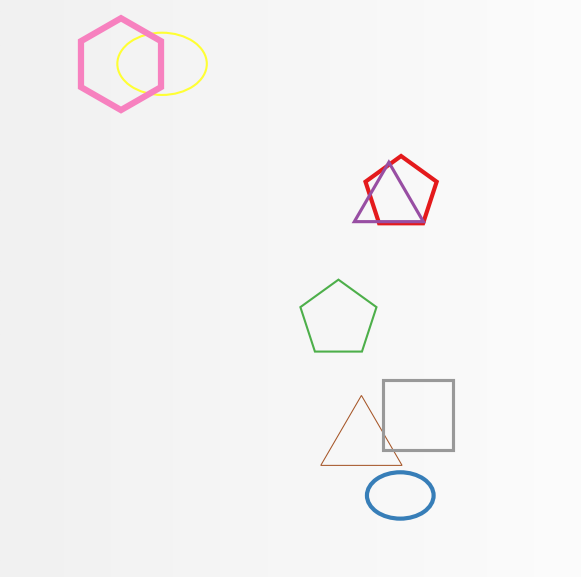[{"shape": "pentagon", "thickness": 2, "radius": 0.32, "center": [0.69, 0.665]}, {"shape": "oval", "thickness": 2, "radius": 0.29, "center": [0.689, 0.141]}, {"shape": "pentagon", "thickness": 1, "radius": 0.34, "center": [0.582, 0.446]}, {"shape": "triangle", "thickness": 1.5, "radius": 0.34, "center": [0.669, 0.65]}, {"shape": "oval", "thickness": 1, "radius": 0.38, "center": [0.279, 0.889]}, {"shape": "triangle", "thickness": 0.5, "radius": 0.4, "center": [0.622, 0.234]}, {"shape": "hexagon", "thickness": 3, "radius": 0.4, "center": [0.208, 0.888]}, {"shape": "square", "thickness": 1.5, "radius": 0.3, "center": [0.719, 0.281]}]